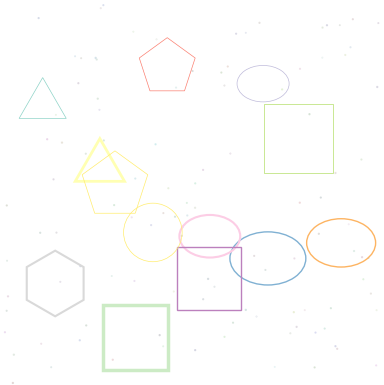[{"shape": "triangle", "thickness": 0.5, "radius": 0.35, "center": [0.111, 0.728]}, {"shape": "triangle", "thickness": 2, "radius": 0.37, "center": [0.259, 0.566]}, {"shape": "oval", "thickness": 0.5, "radius": 0.34, "center": [0.683, 0.783]}, {"shape": "pentagon", "thickness": 0.5, "radius": 0.38, "center": [0.434, 0.826]}, {"shape": "oval", "thickness": 1, "radius": 0.49, "center": [0.696, 0.329]}, {"shape": "oval", "thickness": 1, "radius": 0.45, "center": [0.886, 0.369]}, {"shape": "square", "thickness": 0.5, "radius": 0.45, "center": [0.775, 0.64]}, {"shape": "oval", "thickness": 1.5, "radius": 0.4, "center": [0.545, 0.386]}, {"shape": "hexagon", "thickness": 1.5, "radius": 0.43, "center": [0.143, 0.264]}, {"shape": "square", "thickness": 1, "radius": 0.41, "center": [0.543, 0.277]}, {"shape": "square", "thickness": 2.5, "radius": 0.42, "center": [0.352, 0.123]}, {"shape": "pentagon", "thickness": 0.5, "radius": 0.45, "center": [0.299, 0.519]}, {"shape": "circle", "thickness": 0.5, "radius": 0.38, "center": [0.397, 0.396]}]